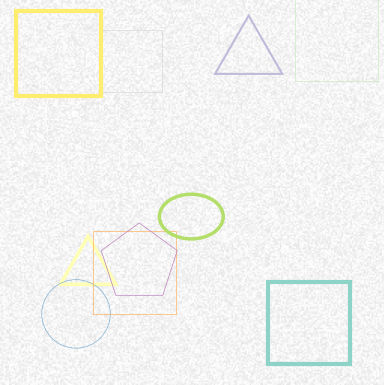[{"shape": "square", "thickness": 3, "radius": 0.53, "center": [0.803, 0.161]}, {"shape": "triangle", "thickness": 2.5, "radius": 0.42, "center": [0.229, 0.303]}, {"shape": "triangle", "thickness": 1.5, "radius": 0.5, "center": [0.646, 0.859]}, {"shape": "circle", "thickness": 0.5, "radius": 0.44, "center": [0.197, 0.185]}, {"shape": "square", "thickness": 0.5, "radius": 0.54, "center": [0.349, 0.292]}, {"shape": "oval", "thickness": 2.5, "radius": 0.41, "center": [0.497, 0.437]}, {"shape": "square", "thickness": 0.5, "radius": 0.41, "center": [0.34, 0.842]}, {"shape": "pentagon", "thickness": 0.5, "radius": 0.52, "center": [0.362, 0.317]}, {"shape": "square", "thickness": 0.5, "radius": 0.54, "center": [0.874, 0.897]}, {"shape": "square", "thickness": 3, "radius": 0.55, "center": [0.153, 0.862]}]